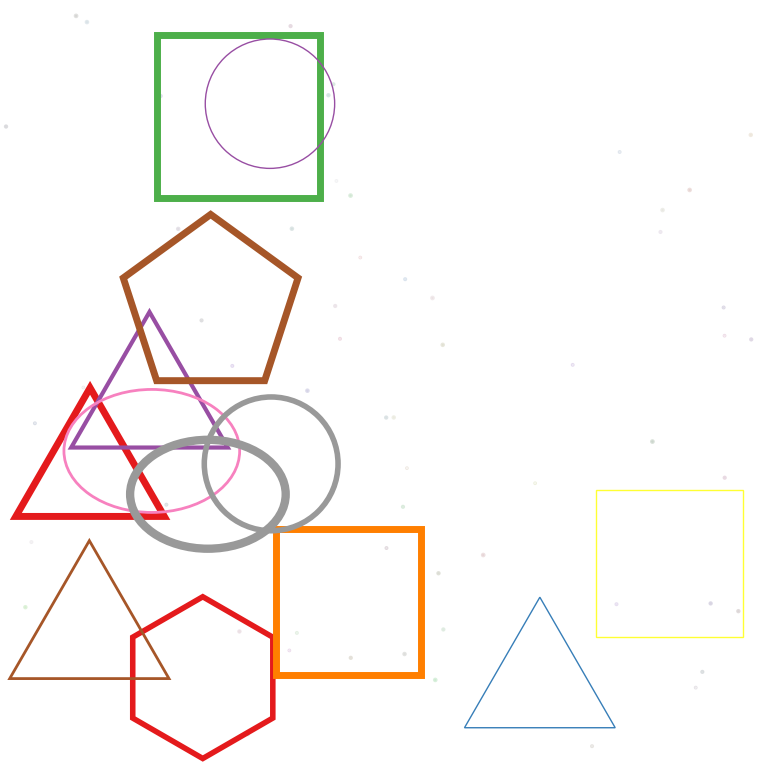[{"shape": "hexagon", "thickness": 2, "radius": 0.53, "center": [0.263, 0.12]}, {"shape": "triangle", "thickness": 2.5, "radius": 0.56, "center": [0.117, 0.385]}, {"shape": "triangle", "thickness": 0.5, "radius": 0.57, "center": [0.701, 0.111]}, {"shape": "square", "thickness": 2.5, "radius": 0.53, "center": [0.31, 0.849]}, {"shape": "triangle", "thickness": 1.5, "radius": 0.59, "center": [0.194, 0.477]}, {"shape": "circle", "thickness": 0.5, "radius": 0.42, "center": [0.351, 0.865]}, {"shape": "square", "thickness": 2.5, "radius": 0.47, "center": [0.453, 0.219]}, {"shape": "square", "thickness": 0.5, "radius": 0.48, "center": [0.869, 0.268]}, {"shape": "pentagon", "thickness": 2.5, "radius": 0.6, "center": [0.274, 0.602]}, {"shape": "triangle", "thickness": 1, "radius": 0.6, "center": [0.116, 0.178]}, {"shape": "oval", "thickness": 1, "radius": 0.57, "center": [0.197, 0.414]}, {"shape": "circle", "thickness": 2, "radius": 0.43, "center": [0.352, 0.398]}, {"shape": "oval", "thickness": 3, "radius": 0.51, "center": [0.27, 0.358]}]